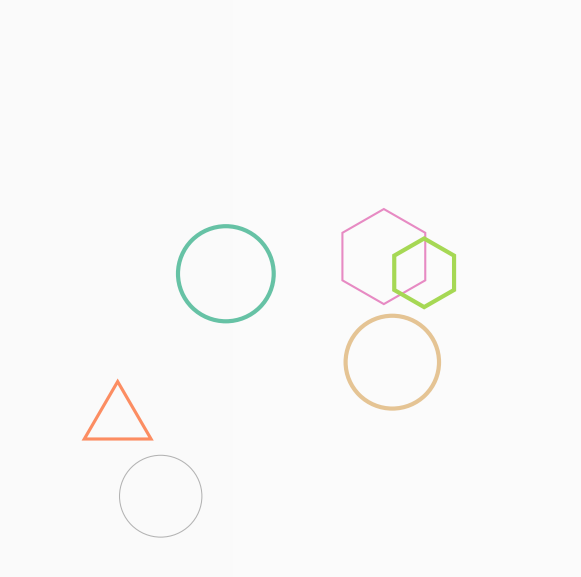[{"shape": "circle", "thickness": 2, "radius": 0.41, "center": [0.389, 0.525]}, {"shape": "triangle", "thickness": 1.5, "radius": 0.33, "center": [0.202, 0.272]}, {"shape": "hexagon", "thickness": 1, "radius": 0.41, "center": [0.66, 0.555]}, {"shape": "hexagon", "thickness": 2, "radius": 0.3, "center": [0.73, 0.527]}, {"shape": "circle", "thickness": 2, "radius": 0.4, "center": [0.675, 0.372]}, {"shape": "circle", "thickness": 0.5, "radius": 0.35, "center": [0.276, 0.14]}]